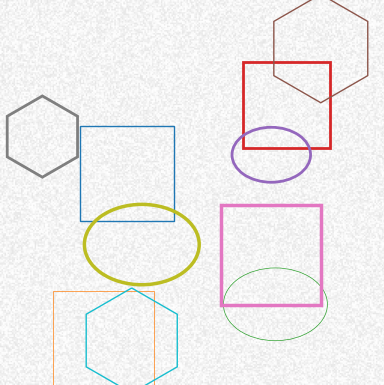[{"shape": "square", "thickness": 1, "radius": 0.61, "center": [0.33, 0.549]}, {"shape": "square", "thickness": 0.5, "radius": 0.65, "center": [0.27, 0.114]}, {"shape": "oval", "thickness": 0.5, "radius": 0.68, "center": [0.715, 0.21]}, {"shape": "square", "thickness": 2, "radius": 0.56, "center": [0.745, 0.728]}, {"shape": "oval", "thickness": 2, "radius": 0.51, "center": [0.705, 0.598]}, {"shape": "hexagon", "thickness": 1, "radius": 0.7, "center": [0.833, 0.874]}, {"shape": "square", "thickness": 2.5, "radius": 0.65, "center": [0.705, 0.338]}, {"shape": "hexagon", "thickness": 2, "radius": 0.53, "center": [0.11, 0.645]}, {"shape": "oval", "thickness": 2.5, "radius": 0.75, "center": [0.368, 0.365]}, {"shape": "hexagon", "thickness": 1, "radius": 0.68, "center": [0.342, 0.115]}]